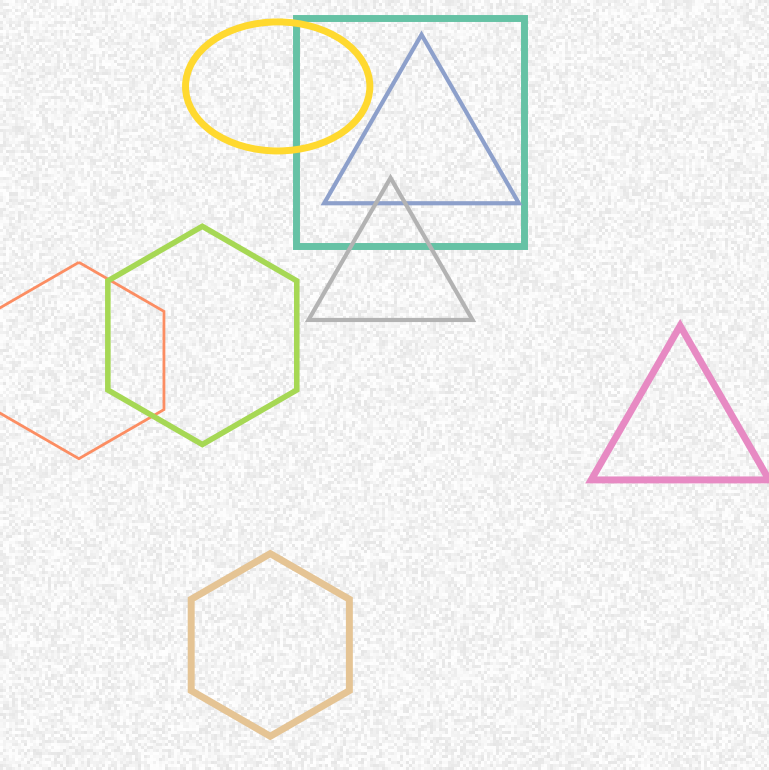[{"shape": "square", "thickness": 2.5, "radius": 0.74, "center": [0.532, 0.828]}, {"shape": "hexagon", "thickness": 1, "radius": 0.64, "center": [0.102, 0.532]}, {"shape": "triangle", "thickness": 1.5, "radius": 0.73, "center": [0.547, 0.809]}, {"shape": "triangle", "thickness": 2.5, "radius": 0.67, "center": [0.883, 0.443]}, {"shape": "hexagon", "thickness": 2, "radius": 0.71, "center": [0.263, 0.564]}, {"shape": "oval", "thickness": 2.5, "radius": 0.6, "center": [0.361, 0.888]}, {"shape": "hexagon", "thickness": 2.5, "radius": 0.59, "center": [0.351, 0.162]}, {"shape": "triangle", "thickness": 1.5, "radius": 0.62, "center": [0.507, 0.646]}]